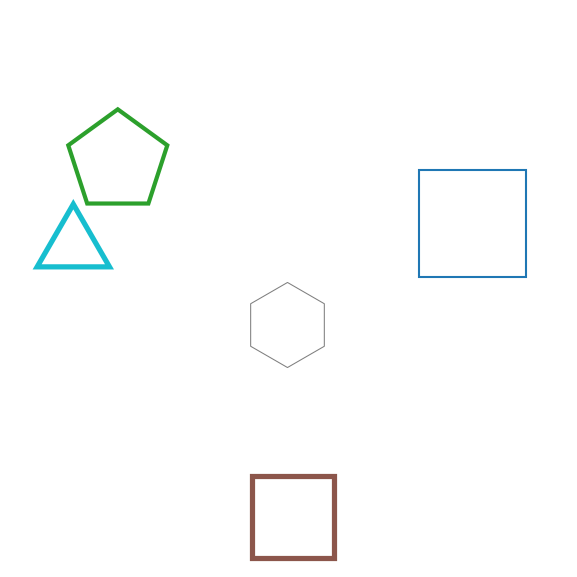[{"shape": "square", "thickness": 1, "radius": 0.46, "center": [0.819, 0.612]}, {"shape": "pentagon", "thickness": 2, "radius": 0.45, "center": [0.204, 0.72]}, {"shape": "square", "thickness": 2.5, "radius": 0.35, "center": [0.507, 0.104]}, {"shape": "hexagon", "thickness": 0.5, "radius": 0.37, "center": [0.498, 0.436]}, {"shape": "triangle", "thickness": 2.5, "radius": 0.36, "center": [0.127, 0.573]}]